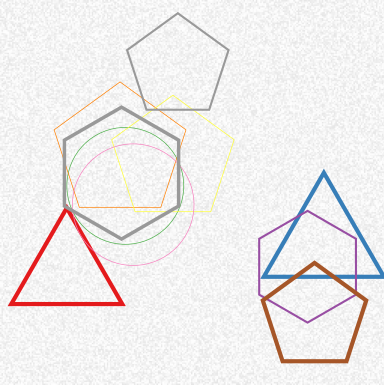[{"shape": "triangle", "thickness": 3, "radius": 0.83, "center": [0.173, 0.293]}, {"shape": "triangle", "thickness": 3, "radius": 0.9, "center": [0.841, 0.371]}, {"shape": "circle", "thickness": 0.5, "radius": 0.76, "center": [0.325, 0.517]}, {"shape": "hexagon", "thickness": 1.5, "radius": 0.73, "center": [0.799, 0.307]}, {"shape": "pentagon", "thickness": 0.5, "radius": 0.9, "center": [0.312, 0.607]}, {"shape": "pentagon", "thickness": 0.5, "radius": 0.84, "center": [0.449, 0.585]}, {"shape": "pentagon", "thickness": 3, "radius": 0.71, "center": [0.817, 0.176]}, {"shape": "circle", "thickness": 0.5, "radius": 0.79, "center": [0.346, 0.468]}, {"shape": "hexagon", "thickness": 2.5, "radius": 0.86, "center": [0.316, 0.55]}, {"shape": "pentagon", "thickness": 1.5, "radius": 0.69, "center": [0.462, 0.827]}]